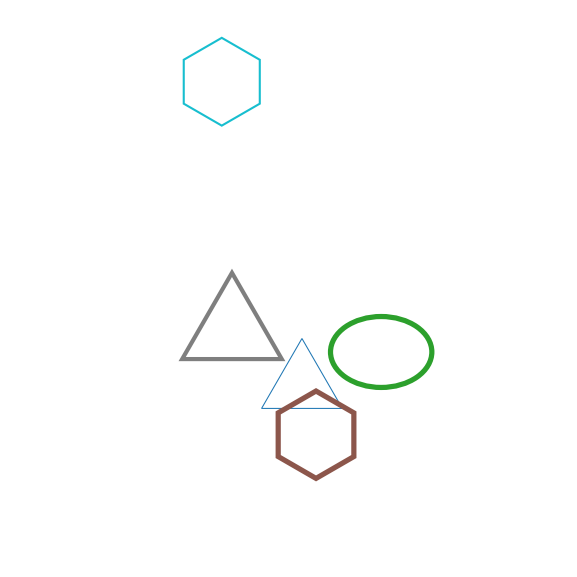[{"shape": "triangle", "thickness": 0.5, "radius": 0.4, "center": [0.523, 0.332]}, {"shape": "oval", "thickness": 2.5, "radius": 0.44, "center": [0.66, 0.39]}, {"shape": "hexagon", "thickness": 2.5, "radius": 0.38, "center": [0.547, 0.246]}, {"shape": "triangle", "thickness": 2, "radius": 0.5, "center": [0.402, 0.427]}, {"shape": "hexagon", "thickness": 1, "radius": 0.38, "center": [0.384, 0.858]}]